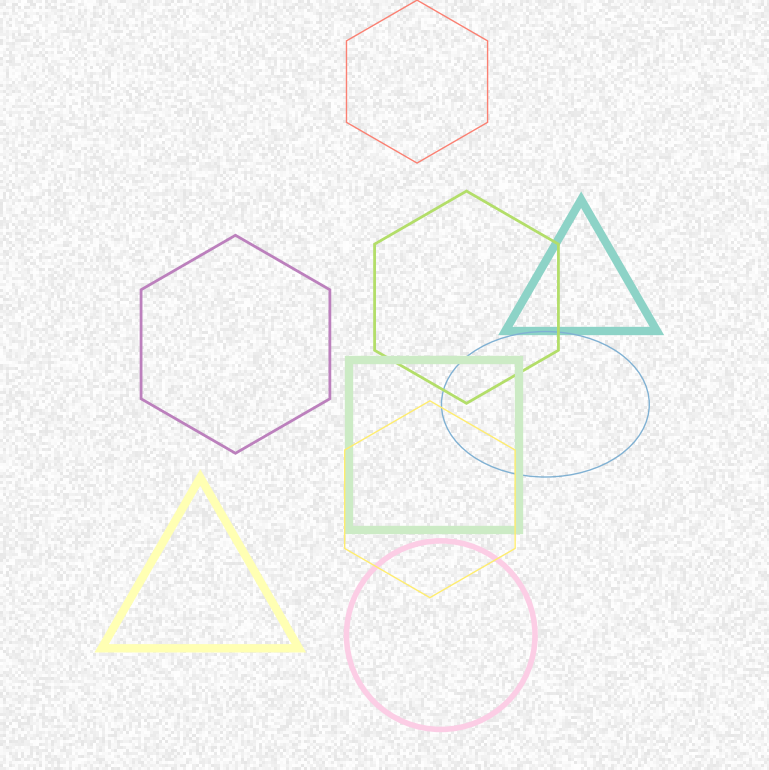[{"shape": "triangle", "thickness": 3, "radius": 0.57, "center": [0.755, 0.627]}, {"shape": "triangle", "thickness": 3, "radius": 0.74, "center": [0.26, 0.232]}, {"shape": "hexagon", "thickness": 0.5, "radius": 0.53, "center": [0.542, 0.894]}, {"shape": "oval", "thickness": 0.5, "radius": 0.67, "center": [0.708, 0.475]}, {"shape": "hexagon", "thickness": 1, "radius": 0.69, "center": [0.606, 0.614]}, {"shape": "circle", "thickness": 2, "radius": 0.61, "center": [0.572, 0.175]}, {"shape": "hexagon", "thickness": 1, "radius": 0.71, "center": [0.306, 0.553]}, {"shape": "square", "thickness": 3, "radius": 0.55, "center": [0.564, 0.422]}, {"shape": "hexagon", "thickness": 0.5, "radius": 0.64, "center": [0.558, 0.352]}]